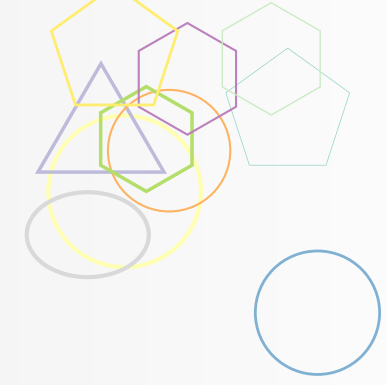[{"shape": "pentagon", "thickness": 0.5, "radius": 0.84, "center": [0.742, 0.707]}, {"shape": "circle", "thickness": 3, "radius": 0.98, "center": [0.322, 0.503]}, {"shape": "triangle", "thickness": 2.5, "radius": 0.94, "center": [0.261, 0.647]}, {"shape": "circle", "thickness": 2, "radius": 0.8, "center": [0.819, 0.188]}, {"shape": "circle", "thickness": 1.5, "radius": 0.79, "center": [0.436, 0.609]}, {"shape": "hexagon", "thickness": 2.5, "radius": 0.68, "center": [0.378, 0.639]}, {"shape": "oval", "thickness": 3, "radius": 0.79, "center": [0.226, 0.39]}, {"shape": "hexagon", "thickness": 1.5, "radius": 0.72, "center": [0.484, 0.795]}, {"shape": "hexagon", "thickness": 1, "radius": 0.73, "center": [0.7, 0.847]}, {"shape": "pentagon", "thickness": 2, "radius": 0.86, "center": [0.296, 0.866]}]